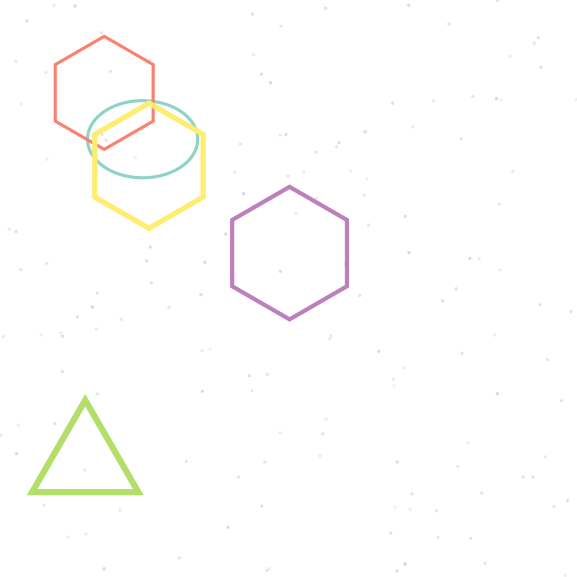[{"shape": "oval", "thickness": 1.5, "radius": 0.48, "center": [0.247, 0.758]}, {"shape": "hexagon", "thickness": 1.5, "radius": 0.49, "center": [0.18, 0.838]}, {"shape": "triangle", "thickness": 3, "radius": 0.53, "center": [0.148, 0.2]}, {"shape": "hexagon", "thickness": 2, "radius": 0.57, "center": [0.501, 0.561]}, {"shape": "hexagon", "thickness": 2.5, "radius": 0.54, "center": [0.258, 0.712]}]